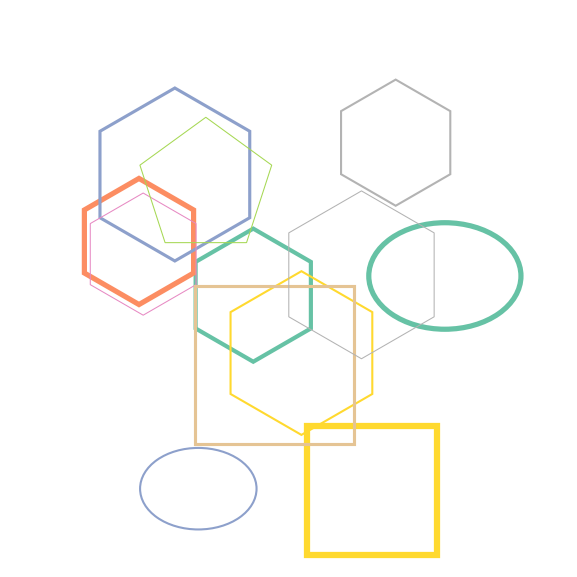[{"shape": "oval", "thickness": 2.5, "radius": 0.66, "center": [0.77, 0.521]}, {"shape": "hexagon", "thickness": 2, "radius": 0.58, "center": [0.439, 0.488]}, {"shape": "hexagon", "thickness": 2.5, "radius": 0.55, "center": [0.241, 0.581]}, {"shape": "oval", "thickness": 1, "radius": 0.5, "center": [0.343, 0.153]}, {"shape": "hexagon", "thickness": 1.5, "radius": 0.75, "center": [0.303, 0.697]}, {"shape": "hexagon", "thickness": 0.5, "radius": 0.53, "center": [0.248, 0.559]}, {"shape": "pentagon", "thickness": 0.5, "radius": 0.6, "center": [0.356, 0.676]}, {"shape": "square", "thickness": 3, "radius": 0.56, "center": [0.645, 0.15]}, {"shape": "hexagon", "thickness": 1, "radius": 0.71, "center": [0.522, 0.388]}, {"shape": "square", "thickness": 1.5, "radius": 0.69, "center": [0.475, 0.367]}, {"shape": "hexagon", "thickness": 1, "radius": 0.55, "center": [0.685, 0.752]}, {"shape": "hexagon", "thickness": 0.5, "radius": 0.73, "center": [0.626, 0.523]}]